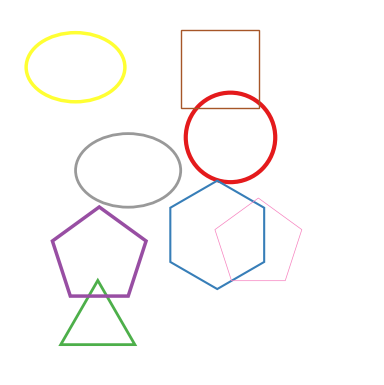[{"shape": "circle", "thickness": 3, "radius": 0.58, "center": [0.599, 0.643]}, {"shape": "hexagon", "thickness": 1.5, "radius": 0.7, "center": [0.564, 0.39]}, {"shape": "triangle", "thickness": 2, "radius": 0.56, "center": [0.254, 0.16]}, {"shape": "pentagon", "thickness": 2.5, "radius": 0.64, "center": [0.258, 0.334]}, {"shape": "oval", "thickness": 2.5, "radius": 0.64, "center": [0.196, 0.825]}, {"shape": "square", "thickness": 1, "radius": 0.51, "center": [0.571, 0.821]}, {"shape": "pentagon", "thickness": 0.5, "radius": 0.59, "center": [0.671, 0.367]}, {"shape": "oval", "thickness": 2, "radius": 0.68, "center": [0.333, 0.557]}]